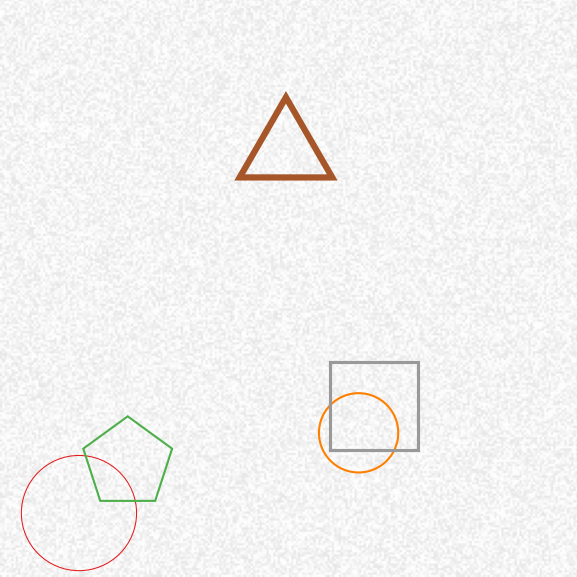[{"shape": "circle", "thickness": 0.5, "radius": 0.5, "center": [0.137, 0.111]}, {"shape": "pentagon", "thickness": 1, "radius": 0.4, "center": [0.221, 0.197]}, {"shape": "circle", "thickness": 1, "radius": 0.34, "center": [0.621, 0.25]}, {"shape": "triangle", "thickness": 3, "radius": 0.46, "center": [0.495, 0.738]}, {"shape": "square", "thickness": 1.5, "radius": 0.38, "center": [0.648, 0.296]}]